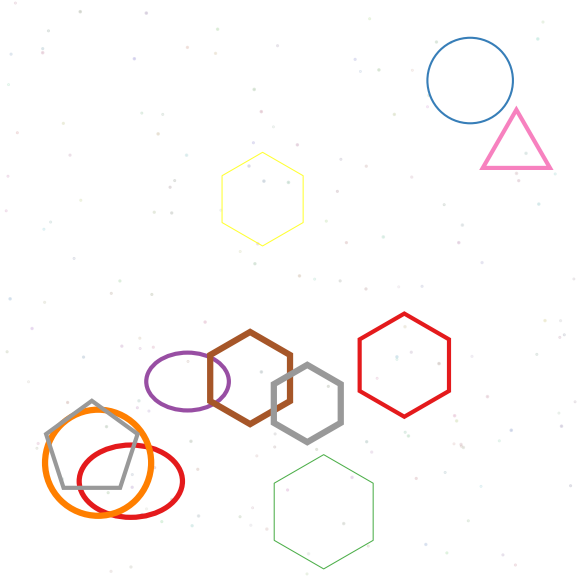[{"shape": "hexagon", "thickness": 2, "radius": 0.45, "center": [0.7, 0.367]}, {"shape": "oval", "thickness": 2.5, "radius": 0.45, "center": [0.227, 0.166]}, {"shape": "circle", "thickness": 1, "radius": 0.37, "center": [0.814, 0.86]}, {"shape": "hexagon", "thickness": 0.5, "radius": 0.49, "center": [0.56, 0.113]}, {"shape": "oval", "thickness": 2, "radius": 0.36, "center": [0.325, 0.338]}, {"shape": "circle", "thickness": 3, "radius": 0.46, "center": [0.17, 0.198]}, {"shape": "hexagon", "thickness": 0.5, "radius": 0.41, "center": [0.455, 0.654]}, {"shape": "hexagon", "thickness": 3, "radius": 0.4, "center": [0.433, 0.345]}, {"shape": "triangle", "thickness": 2, "radius": 0.34, "center": [0.894, 0.742]}, {"shape": "hexagon", "thickness": 3, "radius": 0.33, "center": [0.532, 0.3]}, {"shape": "pentagon", "thickness": 2, "radius": 0.42, "center": [0.159, 0.222]}]